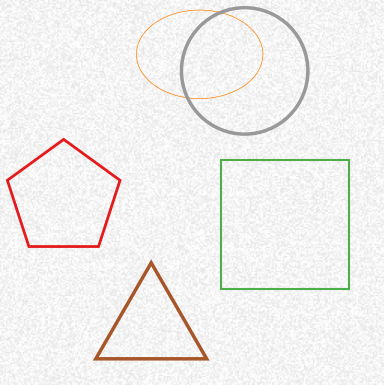[{"shape": "pentagon", "thickness": 2, "radius": 0.77, "center": [0.165, 0.484]}, {"shape": "square", "thickness": 1.5, "radius": 0.84, "center": [0.74, 0.417]}, {"shape": "oval", "thickness": 0.5, "radius": 0.82, "center": [0.519, 0.859]}, {"shape": "triangle", "thickness": 2.5, "radius": 0.83, "center": [0.393, 0.151]}, {"shape": "circle", "thickness": 2.5, "radius": 0.82, "center": [0.635, 0.816]}]